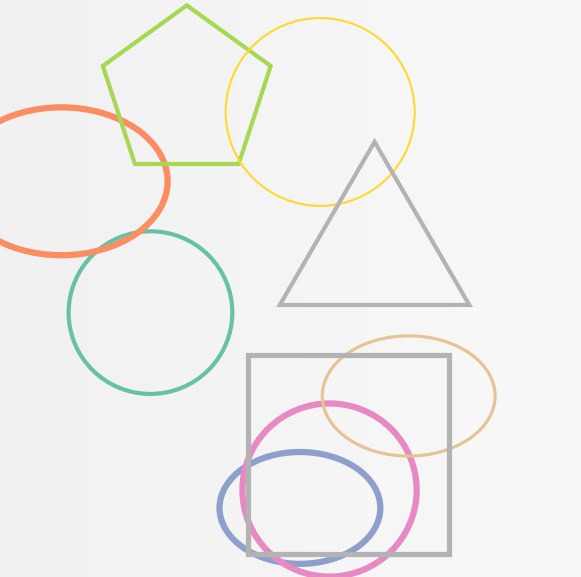[{"shape": "circle", "thickness": 2, "radius": 0.7, "center": [0.259, 0.458]}, {"shape": "oval", "thickness": 3, "radius": 0.91, "center": [0.106, 0.685]}, {"shape": "oval", "thickness": 3, "radius": 0.69, "center": [0.516, 0.12]}, {"shape": "circle", "thickness": 3, "radius": 0.75, "center": [0.567, 0.151]}, {"shape": "pentagon", "thickness": 2, "radius": 0.76, "center": [0.321, 0.838]}, {"shape": "circle", "thickness": 1, "radius": 0.81, "center": [0.551, 0.805]}, {"shape": "oval", "thickness": 1.5, "radius": 0.74, "center": [0.703, 0.314]}, {"shape": "triangle", "thickness": 2, "radius": 0.94, "center": [0.644, 0.565]}, {"shape": "square", "thickness": 2.5, "radius": 0.86, "center": [0.6, 0.211]}]